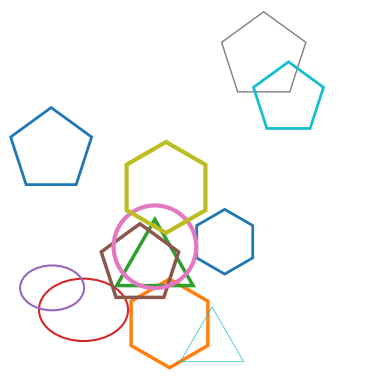[{"shape": "hexagon", "thickness": 2, "radius": 0.42, "center": [0.584, 0.372]}, {"shape": "pentagon", "thickness": 2, "radius": 0.55, "center": [0.133, 0.61]}, {"shape": "hexagon", "thickness": 2.5, "radius": 0.58, "center": [0.44, 0.16]}, {"shape": "triangle", "thickness": 2.5, "radius": 0.57, "center": [0.402, 0.316]}, {"shape": "oval", "thickness": 1.5, "radius": 0.58, "center": [0.217, 0.195]}, {"shape": "oval", "thickness": 1.5, "radius": 0.42, "center": [0.135, 0.252]}, {"shape": "pentagon", "thickness": 2.5, "radius": 0.53, "center": [0.363, 0.313]}, {"shape": "circle", "thickness": 3, "radius": 0.54, "center": [0.402, 0.359]}, {"shape": "pentagon", "thickness": 1, "radius": 0.58, "center": [0.685, 0.854]}, {"shape": "hexagon", "thickness": 3, "radius": 0.59, "center": [0.431, 0.513]}, {"shape": "pentagon", "thickness": 2, "radius": 0.48, "center": [0.749, 0.744]}, {"shape": "triangle", "thickness": 0.5, "radius": 0.48, "center": [0.551, 0.108]}]